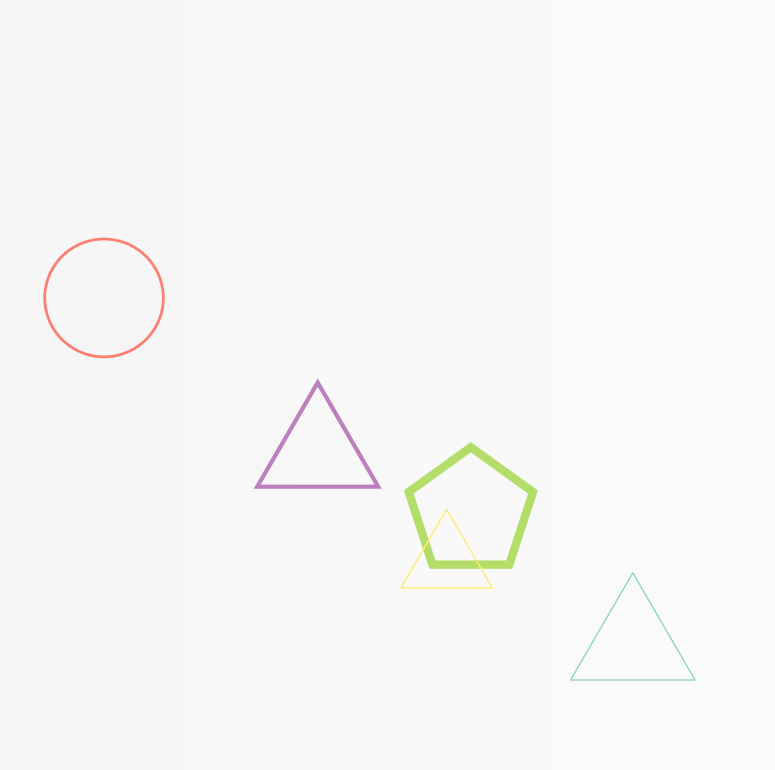[{"shape": "triangle", "thickness": 0.5, "radius": 0.46, "center": [0.817, 0.163]}, {"shape": "circle", "thickness": 1, "radius": 0.38, "center": [0.134, 0.613]}, {"shape": "pentagon", "thickness": 3, "radius": 0.42, "center": [0.608, 0.335]}, {"shape": "triangle", "thickness": 1.5, "radius": 0.45, "center": [0.41, 0.413]}, {"shape": "triangle", "thickness": 0.5, "radius": 0.34, "center": [0.576, 0.271]}]